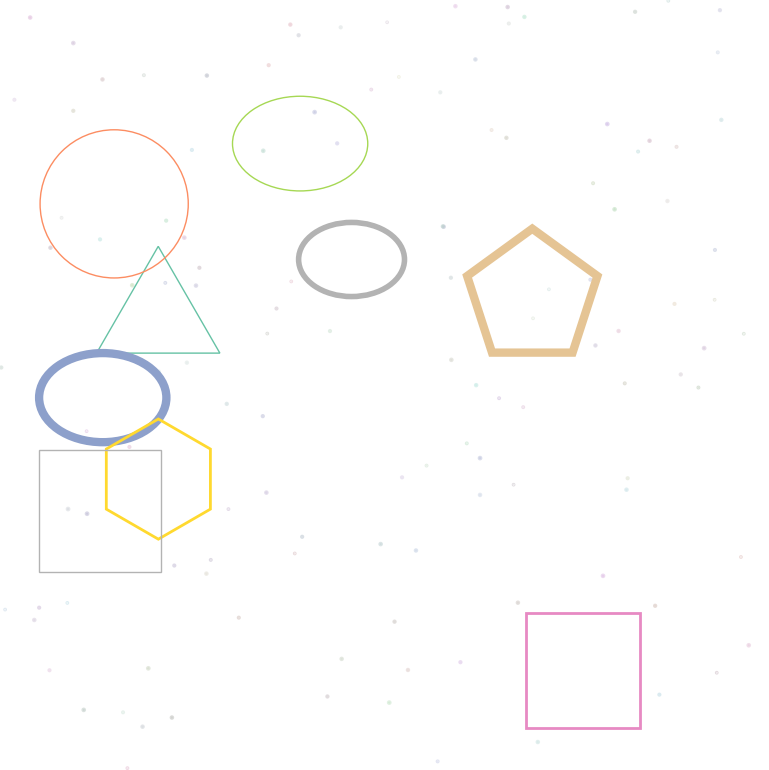[{"shape": "triangle", "thickness": 0.5, "radius": 0.46, "center": [0.205, 0.588]}, {"shape": "circle", "thickness": 0.5, "radius": 0.48, "center": [0.148, 0.735]}, {"shape": "oval", "thickness": 3, "radius": 0.41, "center": [0.133, 0.484]}, {"shape": "square", "thickness": 1, "radius": 0.37, "center": [0.757, 0.129]}, {"shape": "oval", "thickness": 0.5, "radius": 0.44, "center": [0.39, 0.814]}, {"shape": "hexagon", "thickness": 1, "radius": 0.39, "center": [0.206, 0.378]}, {"shape": "pentagon", "thickness": 3, "radius": 0.44, "center": [0.691, 0.614]}, {"shape": "square", "thickness": 0.5, "radius": 0.4, "center": [0.13, 0.336]}, {"shape": "oval", "thickness": 2, "radius": 0.34, "center": [0.457, 0.663]}]